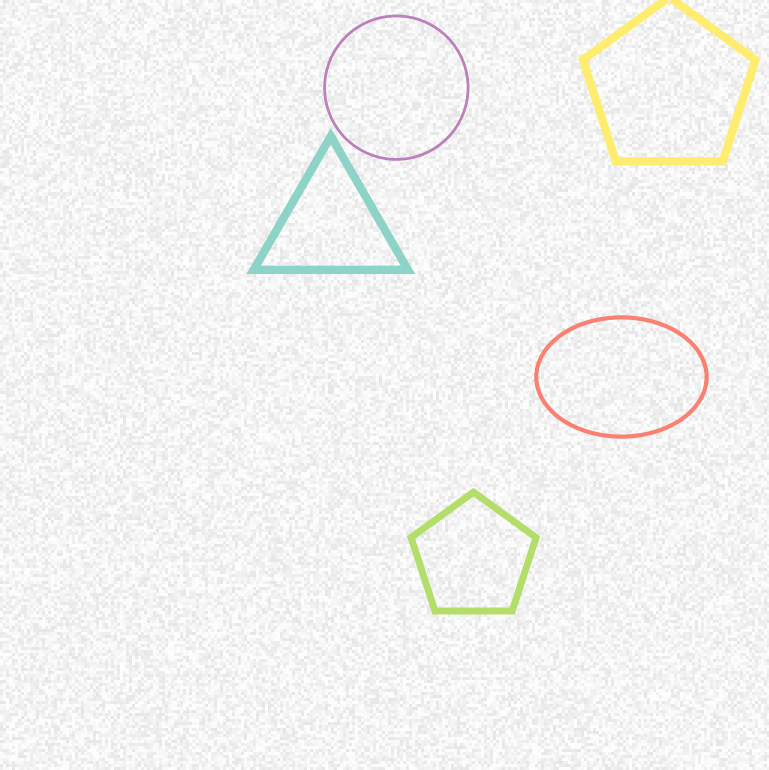[{"shape": "triangle", "thickness": 3, "radius": 0.58, "center": [0.43, 0.707]}, {"shape": "oval", "thickness": 1.5, "radius": 0.55, "center": [0.807, 0.51]}, {"shape": "pentagon", "thickness": 2.5, "radius": 0.43, "center": [0.615, 0.276]}, {"shape": "circle", "thickness": 1, "radius": 0.47, "center": [0.515, 0.886]}, {"shape": "pentagon", "thickness": 3, "radius": 0.59, "center": [0.869, 0.886]}]